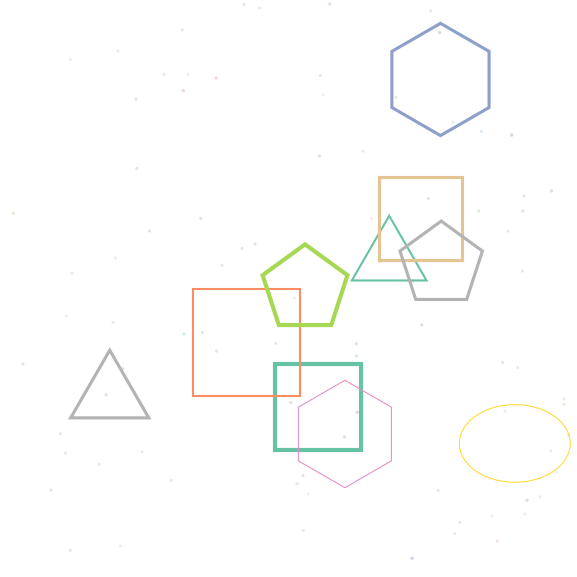[{"shape": "triangle", "thickness": 1, "radius": 0.37, "center": [0.674, 0.551]}, {"shape": "square", "thickness": 2, "radius": 0.37, "center": [0.551, 0.295]}, {"shape": "square", "thickness": 1, "radius": 0.46, "center": [0.427, 0.407]}, {"shape": "hexagon", "thickness": 1.5, "radius": 0.49, "center": [0.763, 0.862]}, {"shape": "hexagon", "thickness": 0.5, "radius": 0.46, "center": [0.597, 0.248]}, {"shape": "pentagon", "thickness": 2, "radius": 0.39, "center": [0.528, 0.499]}, {"shape": "oval", "thickness": 0.5, "radius": 0.48, "center": [0.891, 0.231]}, {"shape": "square", "thickness": 1.5, "radius": 0.36, "center": [0.729, 0.621]}, {"shape": "pentagon", "thickness": 1.5, "radius": 0.38, "center": [0.764, 0.541]}, {"shape": "triangle", "thickness": 1.5, "radius": 0.39, "center": [0.19, 0.315]}]